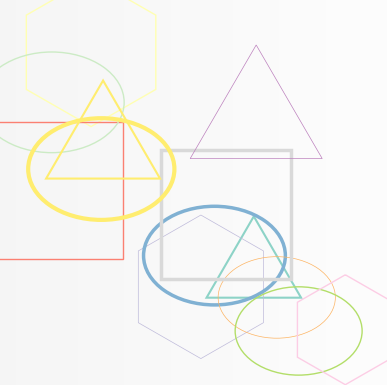[{"shape": "triangle", "thickness": 1.5, "radius": 0.7, "center": [0.655, 0.297]}, {"shape": "hexagon", "thickness": 1, "radius": 0.96, "center": [0.235, 0.864]}, {"shape": "hexagon", "thickness": 0.5, "radius": 0.93, "center": [0.518, 0.255]}, {"shape": "square", "thickness": 1, "radius": 0.89, "center": [0.138, 0.505]}, {"shape": "oval", "thickness": 2.5, "radius": 0.91, "center": [0.553, 0.336]}, {"shape": "oval", "thickness": 0.5, "radius": 0.76, "center": [0.714, 0.227]}, {"shape": "oval", "thickness": 1, "radius": 0.82, "center": [0.771, 0.14]}, {"shape": "hexagon", "thickness": 1, "radius": 0.71, "center": [0.891, 0.144]}, {"shape": "square", "thickness": 2.5, "radius": 0.84, "center": [0.584, 0.442]}, {"shape": "triangle", "thickness": 0.5, "radius": 0.98, "center": [0.661, 0.686]}, {"shape": "oval", "thickness": 1, "radius": 0.93, "center": [0.134, 0.734]}, {"shape": "triangle", "thickness": 1.5, "radius": 0.85, "center": [0.266, 0.621]}, {"shape": "oval", "thickness": 3, "radius": 0.94, "center": [0.261, 0.561]}]